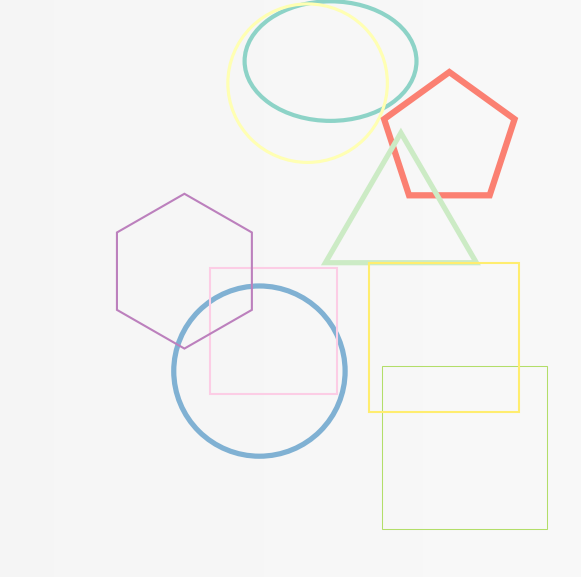[{"shape": "oval", "thickness": 2, "radius": 0.74, "center": [0.569, 0.893]}, {"shape": "circle", "thickness": 1.5, "radius": 0.69, "center": [0.529, 0.855]}, {"shape": "pentagon", "thickness": 3, "radius": 0.59, "center": [0.773, 0.756]}, {"shape": "circle", "thickness": 2.5, "radius": 0.74, "center": [0.446, 0.357]}, {"shape": "square", "thickness": 0.5, "radius": 0.71, "center": [0.799, 0.224]}, {"shape": "square", "thickness": 1, "radius": 0.55, "center": [0.471, 0.426]}, {"shape": "hexagon", "thickness": 1, "radius": 0.67, "center": [0.317, 0.53]}, {"shape": "triangle", "thickness": 2.5, "radius": 0.75, "center": [0.69, 0.619]}, {"shape": "square", "thickness": 1, "radius": 0.64, "center": [0.764, 0.414]}]